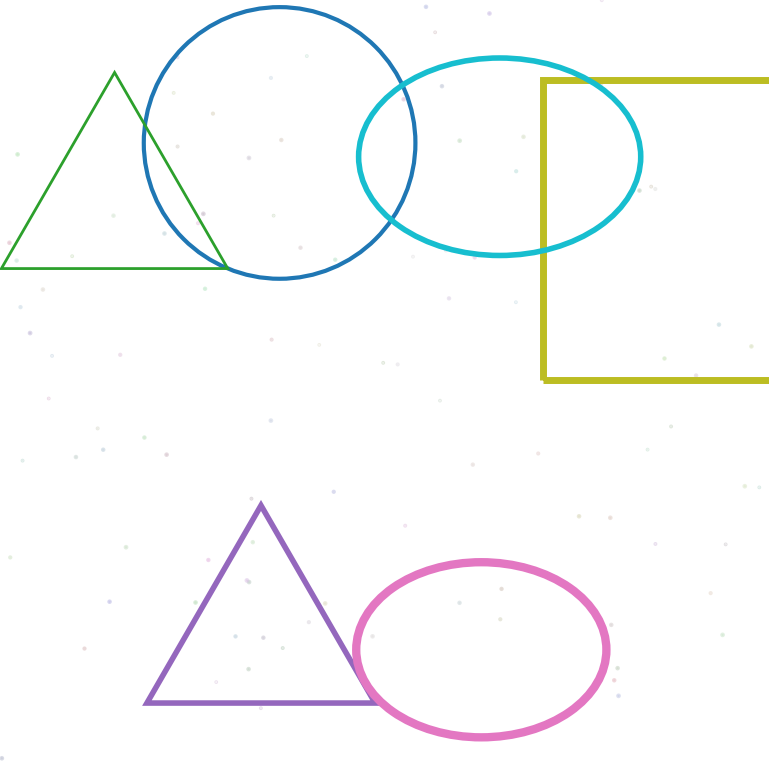[{"shape": "circle", "thickness": 1.5, "radius": 0.88, "center": [0.363, 0.814]}, {"shape": "triangle", "thickness": 1, "radius": 0.85, "center": [0.149, 0.736]}, {"shape": "triangle", "thickness": 2, "radius": 0.86, "center": [0.339, 0.172]}, {"shape": "oval", "thickness": 3, "radius": 0.81, "center": [0.625, 0.156]}, {"shape": "square", "thickness": 2.5, "radius": 0.97, "center": [0.899, 0.702]}, {"shape": "oval", "thickness": 2, "radius": 0.92, "center": [0.649, 0.796]}]